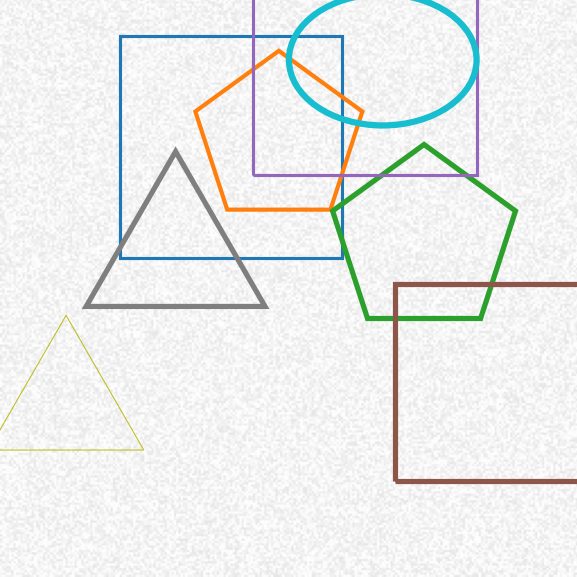[{"shape": "square", "thickness": 1.5, "radius": 0.96, "center": [0.401, 0.744]}, {"shape": "pentagon", "thickness": 2, "radius": 0.76, "center": [0.483, 0.759]}, {"shape": "pentagon", "thickness": 2.5, "radius": 0.83, "center": [0.734, 0.582]}, {"shape": "square", "thickness": 1.5, "radius": 0.97, "center": [0.631, 0.891]}, {"shape": "square", "thickness": 2.5, "radius": 0.85, "center": [0.855, 0.337]}, {"shape": "triangle", "thickness": 2.5, "radius": 0.89, "center": [0.304, 0.558]}, {"shape": "triangle", "thickness": 0.5, "radius": 0.78, "center": [0.114, 0.298]}, {"shape": "oval", "thickness": 3, "radius": 0.81, "center": [0.663, 0.896]}]